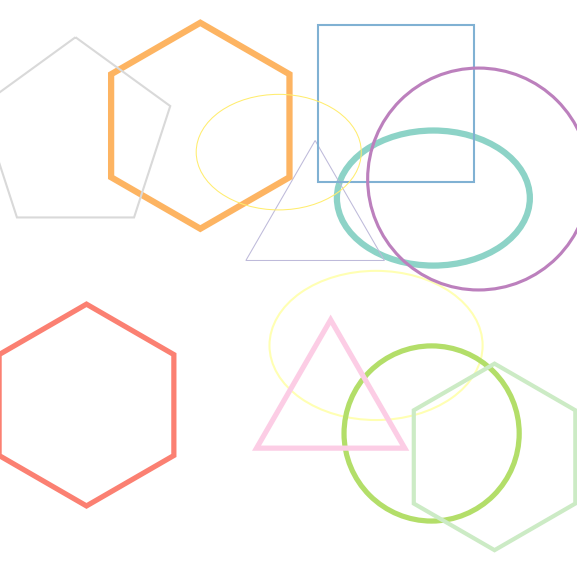[{"shape": "oval", "thickness": 3, "radius": 0.84, "center": [0.75, 0.656]}, {"shape": "oval", "thickness": 1, "radius": 0.92, "center": [0.651, 0.401]}, {"shape": "triangle", "thickness": 0.5, "radius": 0.69, "center": [0.546, 0.617]}, {"shape": "hexagon", "thickness": 2.5, "radius": 0.87, "center": [0.15, 0.298]}, {"shape": "square", "thickness": 1, "radius": 0.68, "center": [0.686, 0.82]}, {"shape": "hexagon", "thickness": 3, "radius": 0.89, "center": [0.347, 0.781]}, {"shape": "circle", "thickness": 2.5, "radius": 0.76, "center": [0.747, 0.249]}, {"shape": "triangle", "thickness": 2.5, "radius": 0.74, "center": [0.573, 0.297]}, {"shape": "pentagon", "thickness": 1, "radius": 0.86, "center": [0.131, 0.762]}, {"shape": "circle", "thickness": 1.5, "radius": 0.96, "center": [0.829, 0.689]}, {"shape": "hexagon", "thickness": 2, "radius": 0.81, "center": [0.856, 0.208]}, {"shape": "oval", "thickness": 0.5, "radius": 0.71, "center": [0.483, 0.736]}]